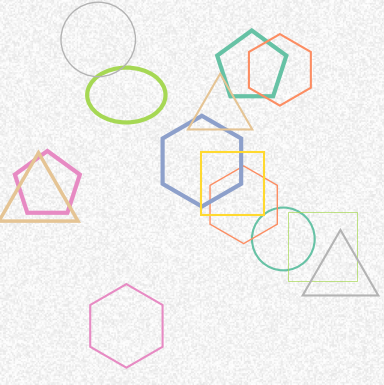[{"shape": "circle", "thickness": 1.5, "radius": 0.41, "center": [0.736, 0.379]}, {"shape": "pentagon", "thickness": 3, "radius": 0.47, "center": [0.654, 0.826]}, {"shape": "hexagon", "thickness": 1, "radius": 0.5, "center": [0.633, 0.468]}, {"shape": "hexagon", "thickness": 1.5, "radius": 0.46, "center": [0.727, 0.819]}, {"shape": "hexagon", "thickness": 3, "radius": 0.59, "center": [0.524, 0.581]}, {"shape": "pentagon", "thickness": 3, "radius": 0.44, "center": [0.123, 0.519]}, {"shape": "hexagon", "thickness": 1.5, "radius": 0.54, "center": [0.328, 0.154]}, {"shape": "oval", "thickness": 3, "radius": 0.51, "center": [0.328, 0.753]}, {"shape": "square", "thickness": 0.5, "radius": 0.45, "center": [0.838, 0.36]}, {"shape": "square", "thickness": 1.5, "radius": 0.41, "center": [0.603, 0.524]}, {"shape": "triangle", "thickness": 1.5, "radius": 0.48, "center": [0.572, 0.712]}, {"shape": "triangle", "thickness": 2.5, "radius": 0.59, "center": [0.1, 0.485]}, {"shape": "circle", "thickness": 1, "radius": 0.48, "center": [0.255, 0.898]}, {"shape": "triangle", "thickness": 1.5, "radius": 0.57, "center": [0.884, 0.289]}]